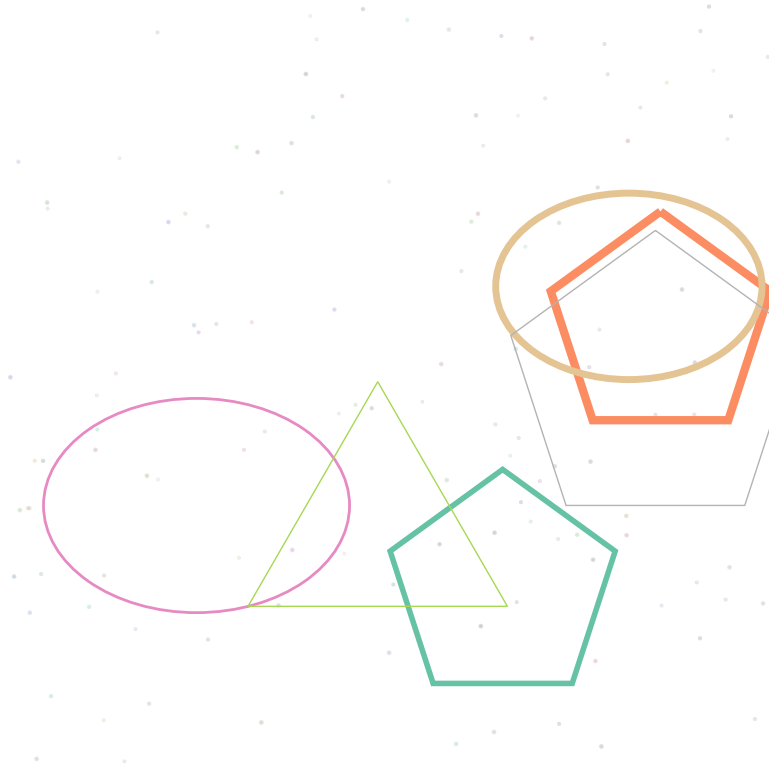[{"shape": "pentagon", "thickness": 2, "radius": 0.77, "center": [0.653, 0.237]}, {"shape": "pentagon", "thickness": 3, "radius": 0.75, "center": [0.858, 0.575]}, {"shape": "oval", "thickness": 1, "radius": 0.99, "center": [0.255, 0.343]}, {"shape": "triangle", "thickness": 0.5, "radius": 0.97, "center": [0.491, 0.31]}, {"shape": "oval", "thickness": 2.5, "radius": 0.86, "center": [0.817, 0.628]}, {"shape": "pentagon", "thickness": 0.5, "radius": 0.99, "center": [0.851, 0.503]}]